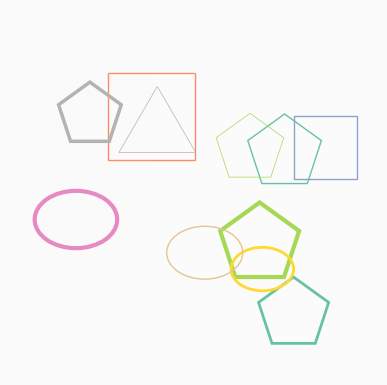[{"shape": "pentagon", "thickness": 2, "radius": 0.48, "center": [0.758, 0.185]}, {"shape": "pentagon", "thickness": 1, "radius": 0.5, "center": [0.734, 0.604]}, {"shape": "square", "thickness": 1, "radius": 0.56, "center": [0.391, 0.697]}, {"shape": "square", "thickness": 1, "radius": 0.41, "center": [0.84, 0.618]}, {"shape": "oval", "thickness": 3, "radius": 0.53, "center": [0.196, 0.43]}, {"shape": "pentagon", "thickness": 3, "radius": 0.54, "center": [0.67, 0.367]}, {"shape": "pentagon", "thickness": 0.5, "radius": 0.46, "center": [0.645, 0.614]}, {"shape": "oval", "thickness": 2, "radius": 0.4, "center": [0.677, 0.301]}, {"shape": "oval", "thickness": 1, "radius": 0.49, "center": [0.528, 0.344]}, {"shape": "triangle", "thickness": 0.5, "radius": 0.57, "center": [0.406, 0.661]}, {"shape": "pentagon", "thickness": 2.5, "radius": 0.42, "center": [0.232, 0.702]}]